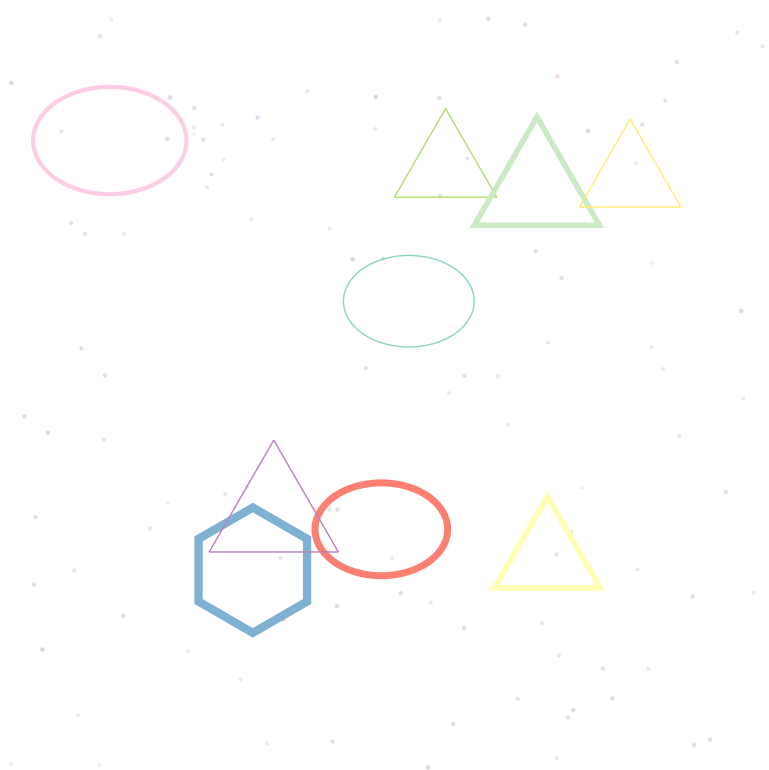[{"shape": "oval", "thickness": 0.5, "radius": 0.42, "center": [0.531, 0.609]}, {"shape": "triangle", "thickness": 2, "radius": 0.4, "center": [0.711, 0.276]}, {"shape": "oval", "thickness": 2.5, "radius": 0.43, "center": [0.495, 0.313]}, {"shape": "hexagon", "thickness": 3, "radius": 0.41, "center": [0.328, 0.259]}, {"shape": "triangle", "thickness": 0.5, "radius": 0.38, "center": [0.579, 0.782]}, {"shape": "oval", "thickness": 1.5, "radius": 0.5, "center": [0.143, 0.817]}, {"shape": "triangle", "thickness": 0.5, "radius": 0.48, "center": [0.356, 0.332]}, {"shape": "triangle", "thickness": 2, "radius": 0.47, "center": [0.697, 0.754]}, {"shape": "triangle", "thickness": 0.5, "radius": 0.38, "center": [0.818, 0.769]}]